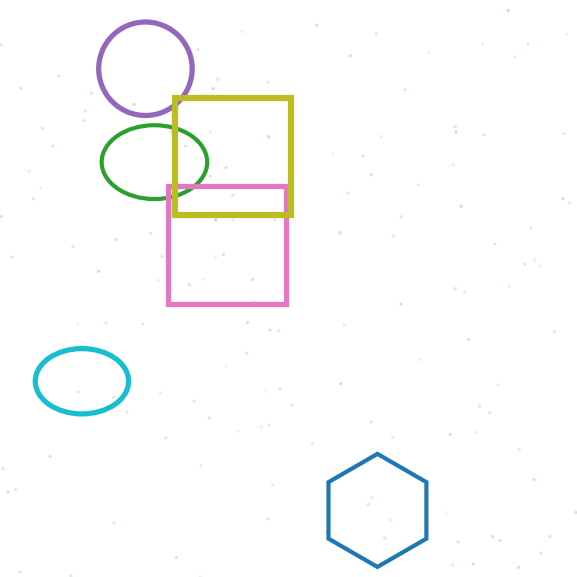[{"shape": "hexagon", "thickness": 2, "radius": 0.49, "center": [0.654, 0.115]}, {"shape": "oval", "thickness": 2, "radius": 0.46, "center": [0.267, 0.718]}, {"shape": "circle", "thickness": 2.5, "radius": 0.4, "center": [0.252, 0.88]}, {"shape": "square", "thickness": 2.5, "radius": 0.51, "center": [0.393, 0.575]}, {"shape": "square", "thickness": 3, "radius": 0.5, "center": [0.403, 0.728]}, {"shape": "oval", "thickness": 2.5, "radius": 0.4, "center": [0.142, 0.339]}]